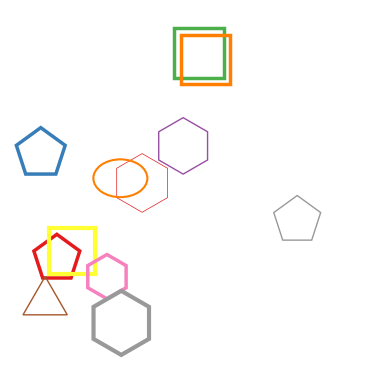[{"shape": "pentagon", "thickness": 2.5, "radius": 0.31, "center": [0.148, 0.329]}, {"shape": "hexagon", "thickness": 0.5, "radius": 0.38, "center": [0.369, 0.525]}, {"shape": "pentagon", "thickness": 2.5, "radius": 0.33, "center": [0.106, 0.602]}, {"shape": "square", "thickness": 2.5, "radius": 0.32, "center": [0.517, 0.862]}, {"shape": "hexagon", "thickness": 1, "radius": 0.37, "center": [0.476, 0.621]}, {"shape": "oval", "thickness": 1.5, "radius": 0.35, "center": [0.313, 0.537]}, {"shape": "square", "thickness": 2.5, "radius": 0.32, "center": [0.535, 0.846]}, {"shape": "square", "thickness": 3, "radius": 0.3, "center": [0.188, 0.348]}, {"shape": "triangle", "thickness": 1, "radius": 0.33, "center": [0.117, 0.215]}, {"shape": "hexagon", "thickness": 2.5, "radius": 0.29, "center": [0.278, 0.281]}, {"shape": "pentagon", "thickness": 1, "radius": 0.32, "center": [0.772, 0.428]}, {"shape": "hexagon", "thickness": 3, "radius": 0.42, "center": [0.315, 0.161]}]